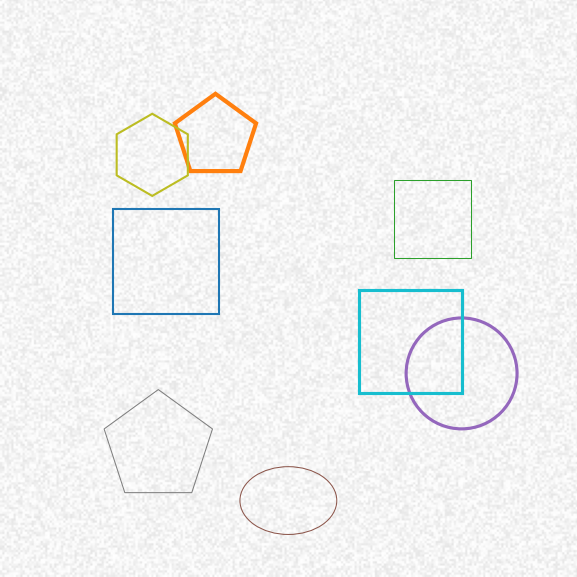[{"shape": "square", "thickness": 1, "radius": 0.46, "center": [0.287, 0.547]}, {"shape": "pentagon", "thickness": 2, "radius": 0.37, "center": [0.373, 0.763]}, {"shape": "square", "thickness": 0.5, "radius": 0.34, "center": [0.749, 0.62]}, {"shape": "circle", "thickness": 1.5, "radius": 0.48, "center": [0.799, 0.353]}, {"shape": "oval", "thickness": 0.5, "radius": 0.42, "center": [0.499, 0.132]}, {"shape": "pentagon", "thickness": 0.5, "radius": 0.49, "center": [0.274, 0.226]}, {"shape": "hexagon", "thickness": 1, "radius": 0.36, "center": [0.264, 0.731]}, {"shape": "square", "thickness": 1.5, "radius": 0.45, "center": [0.711, 0.407]}]